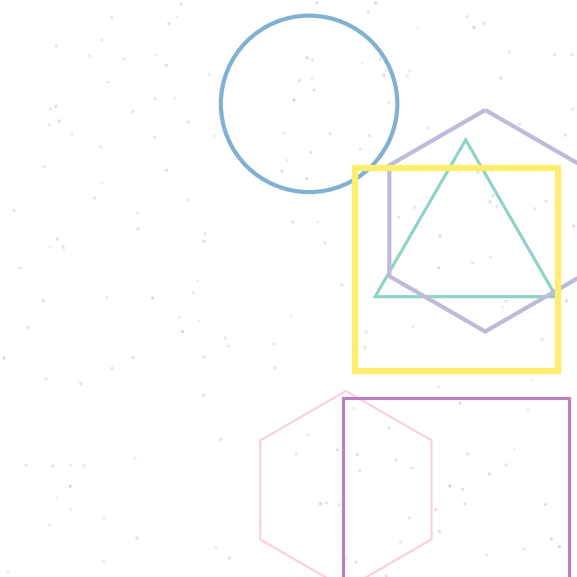[{"shape": "triangle", "thickness": 1.5, "radius": 0.9, "center": [0.806, 0.576]}, {"shape": "hexagon", "thickness": 2, "radius": 0.96, "center": [0.84, 0.617]}, {"shape": "circle", "thickness": 2, "radius": 0.76, "center": [0.535, 0.819]}, {"shape": "hexagon", "thickness": 1, "radius": 0.86, "center": [0.599, 0.151]}, {"shape": "square", "thickness": 1.5, "radius": 0.98, "center": [0.79, 0.113]}, {"shape": "square", "thickness": 3, "radius": 0.88, "center": [0.79, 0.533]}]